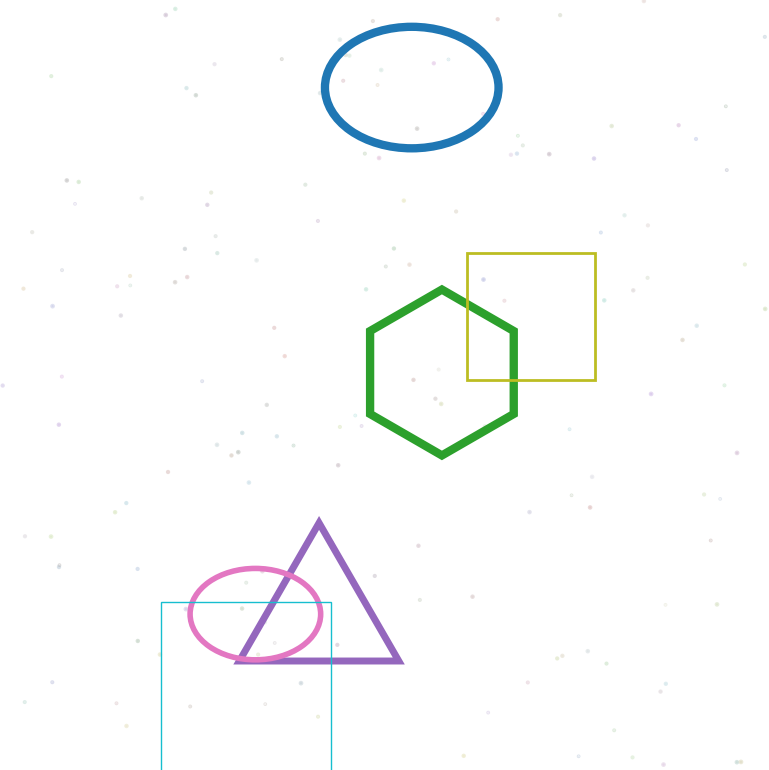[{"shape": "oval", "thickness": 3, "radius": 0.56, "center": [0.535, 0.886]}, {"shape": "hexagon", "thickness": 3, "radius": 0.54, "center": [0.574, 0.516]}, {"shape": "triangle", "thickness": 2.5, "radius": 0.6, "center": [0.414, 0.201]}, {"shape": "oval", "thickness": 2, "radius": 0.42, "center": [0.332, 0.202]}, {"shape": "square", "thickness": 1, "radius": 0.41, "center": [0.69, 0.589]}, {"shape": "square", "thickness": 0.5, "radius": 0.55, "center": [0.32, 0.107]}]